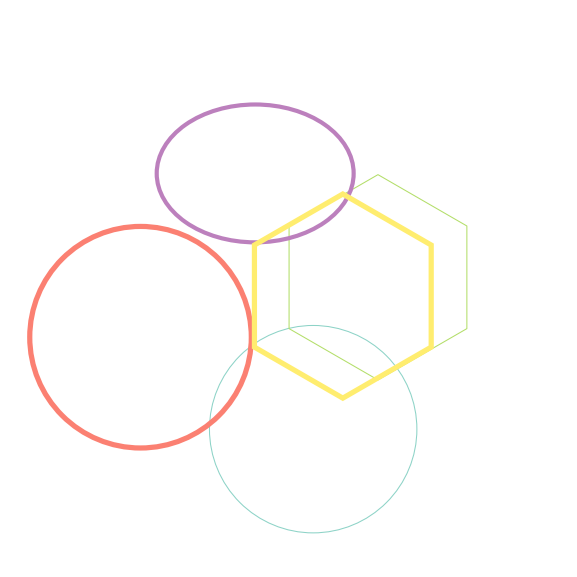[{"shape": "circle", "thickness": 0.5, "radius": 0.9, "center": [0.542, 0.256]}, {"shape": "circle", "thickness": 2.5, "radius": 0.96, "center": [0.243, 0.415]}, {"shape": "hexagon", "thickness": 0.5, "radius": 0.89, "center": [0.654, 0.519]}, {"shape": "oval", "thickness": 2, "radius": 0.85, "center": [0.442, 0.699]}, {"shape": "hexagon", "thickness": 2.5, "radius": 0.88, "center": [0.594, 0.486]}]